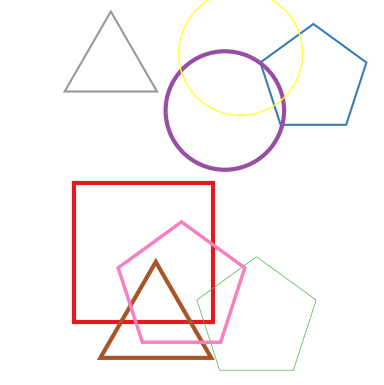[{"shape": "square", "thickness": 3, "radius": 0.9, "center": [0.374, 0.344]}, {"shape": "pentagon", "thickness": 1.5, "radius": 0.72, "center": [0.814, 0.793]}, {"shape": "pentagon", "thickness": 0.5, "radius": 0.81, "center": [0.666, 0.17]}, {"shape": "circle", "thickness": 3, "radius": 0.77, "center": [0.584, 0.713]}, {"shape": "circle", "thickness": 1, "radius": 0.8, "center": [0.625, 0.861]}, {"shape": "triangle", "thickness": 3, "radius": 0.83, "center": [0.405, 0.154]}, {"shape": "pentagon", "thickness": 2.5, "radius": 0.86, "center": [0.471, 0.251]}, {"shape": "triangle", "thickness": 1.5, "radius": 0.69, "center": [0.288, 0.832]}]